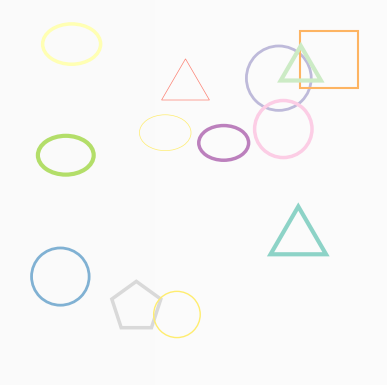[{"shape": "triangle", "thickness": 3, "radius": 0.41, "center": [0.77, 0.381]}, {"shape": "oval", "thickness": 2.5, "radius": 0.37, "center": [0.185, 0.886]}, {"shape": "circle", "thickness": 2, "radius": 0.42, "center": [0.72, 0.797]}, {"shape": "triangle", "thickness": 0.5, "radius": 0.36, "center": [0.479, 0.776]}, {"shape": "circle", "thickness": 2, "radius": 0.37, "center": [0.156, 0.282]}, {"shape": "square", "thickness": 1.5, "radius": 0.37, "center": [0.849, 0.847]}, {"shape": "oval", "thickness": 3, "radius": 0.36, "center": [0.17, 0.597]}, {"shape": "circle", "thickness": 2.5, "radius": 0.37, "center": [0.731, 0.665]}, {"shape": "pentagon", "thickness": 2.5, "radius": 0.33, "center": [0.352, 0.203]}, {"shape": "oval", "thickness": 2.5, "radius": 0.32, "center": [0.577, 0.629]}, {"shape": "triangle", "thickness": 3, "radius": 0.3, "center": [0.776, 0.821]}, {"shape": "oval", "thickness": 0.5, "radius": 0.33, "center": [0.426, 0.655]}, {"shape": "circle", "thickness": 1, "radius": 0.3, "center": [0.457, 0.183]}]